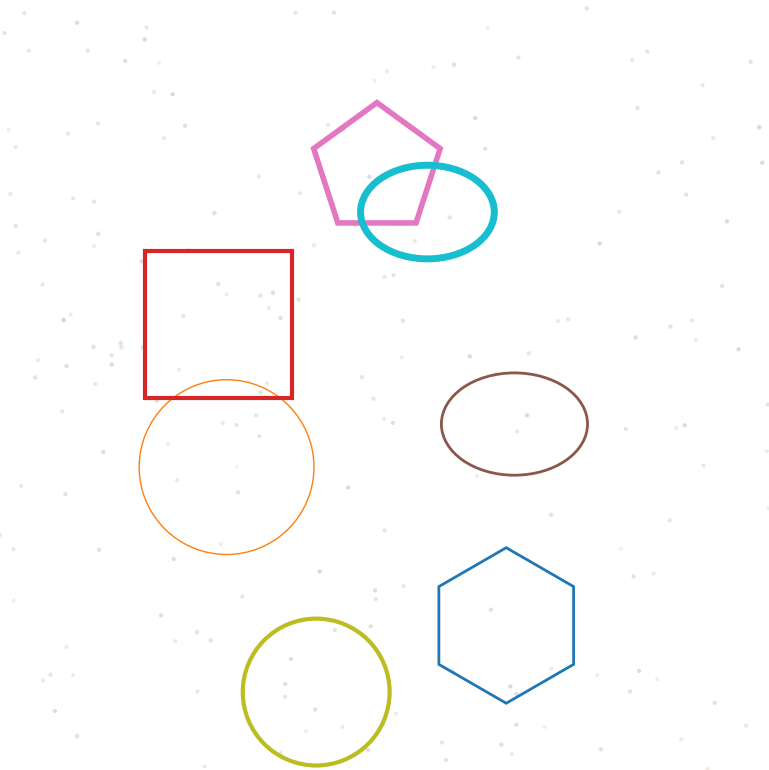[{"shape": "hexagon", "thickness": 1, "radius": 0.51, "center": [0.657, 0.188]}, {"shape": "circle", "thickness": 0.5, "radius": 0.57, "center": [0.294, 0.393]}, {"shape": "square", "thickness": 1.5, "radius": 0.48, "center": [0.284, 0.579]}, {"shape": "oval", "thickness": 1, "radius": 0.47, "center": [0.668, 0.449]}, {"shape": "pentagon", "thickness": 2, "radius": 0.43, "center": [0.49, 0.78]}, {"shape": "circle", "thickness": 1.5, "radius": 0.48, "center": [0.411, 0.101]}, {"shape": "oval", "thickness": 2.5, "radius": 0.43, "center": [0.555, 0.725]}]